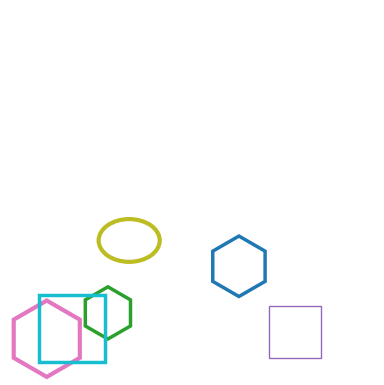[{"shape": "hexagon", "thickness": 2.5, "radius": 0.39, "center": [0.621, 0.308]}, {"shape": "hexagon", "thickness": 2.5, "radius": 0.34, "center": [0.28, 0.187]}, {"shape": "square", "thickness": 1, "radius": 0.34, "center": [0.766, 0.138]}, {"shape": "hexagon", "thickness": 3, "radius": 0.5, "center": [0.121, 0.12]}, {"shape": "oval", "thickness": 3, "radius": 0.4, "center": [0.336, 0.375]}, {"shape": "square", "thickness": 2.5, "radius": 0.43, "center": [0.187, 0.147]}]